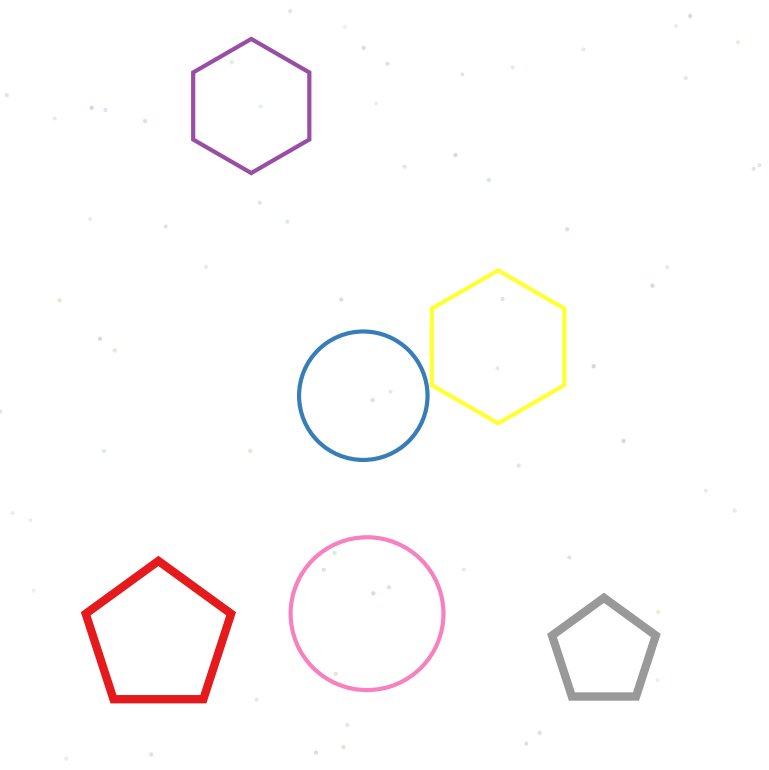[{"shape": "pentagon", "thickness": 3, "radius": 0.5, "center": [0.206, 0.172]}, {"shape": "circle", "thickness": 1.5, "radius": 0.42, "center": [0.472, 0.486]}, {"shape": "hexagon", "thickness": 1.5, "radius": 0.44, "center": [0.326, 0.862]}, {"shape": "hexagon", "thickness": 1.5, "radius": 0.5, "center": [0.647, 0.55]}, {"shape": "circle", "thickness": 1.5, "radius": 0.5, "center": [0.477, 0.203]}, {"shape": "pentagon", "thickness": 3, "radius": 0.35, "center": [0.784, 0.153]}]